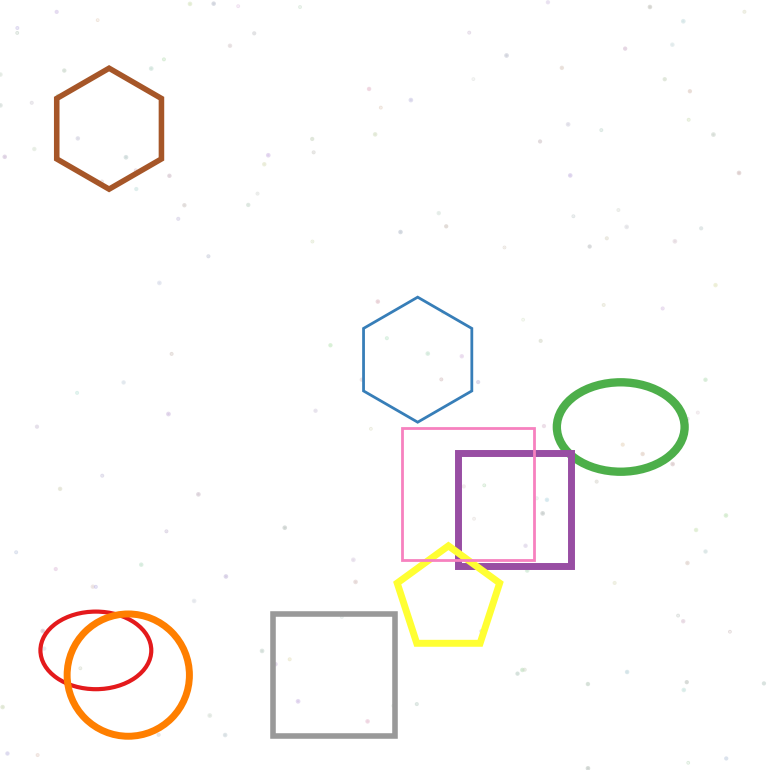[{"shape": "oval", "thickness": 1.5, "radius": 0.36, "center": [0.124, 0.155]}, {"shape": "hexagon", "thickness": 1, "radius": 0.41, "center": [0.542, 0.533]}, {"shape": "oval", "thickness": 3, "radius": 0.41, "center": [0.806, 0.445]}, {"shape": "square", "thickness": 2.5, "radius": 0.37, "center": [0.668, 0.339]}, {"shape": "circle", "thickness": 2.5, "radius": 0.4, "center": [0.167, 0.123]}, {"shape": "pentagon", "thickness": 2.5, "radius": 0.35, "center": [0.582, 0.221]}, {"shape": "hexagon", "thickness": 2, "radius": 0.39, "center": [0.142, 0.833]}, {"shape": "square", "thickness": 1, "radius": 0.43, "center": [0.608, 0.358]}, {"shape": "square", "thickness": 2, "radius": 0.4, "center": [0.434, 0.124]}]